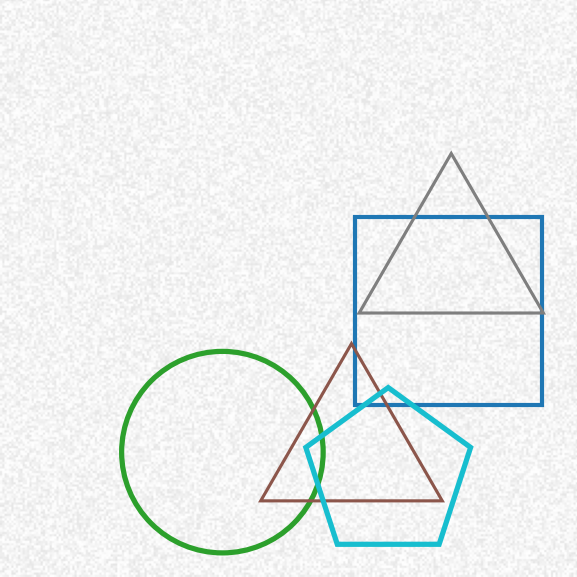[{"shape": "square", "thickness": 2, "radius": 0.81, "center": [0.777, 0.461]}, {"shape": "circle", "thickness": 2.5, "radius": 0.87, "center": [0.385, 0.216]}, {"shape": "triangle", "thickness": 1.5, "radius": 0.91, "center": [0.609, 0.223]}, {"shape": "triangle", "thickness": 1.5, "radius": 0.92, "center": [0.781, 0.549]}, {"shape": "pentagon", "thickness": 2.5, "radius": 0.75, "center": [0.672, 0.178]}]